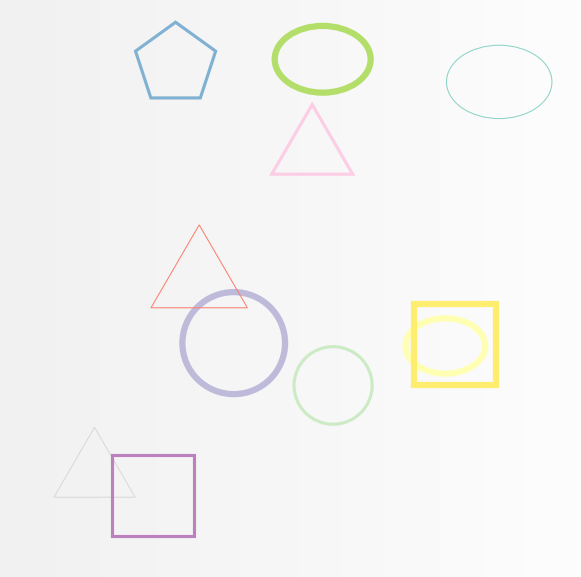[{"shape": "oval", "thickness": 0.5, "radius": 0.45, "center": [0.859, 0.857]}, {"shape": "oval", "thickness": 3, "radius": 0.34, "center": [0.766, 0.4]}, {"shape": "circle", "thickness": 3, "radius": 0.44, "center": [0.402, 0.405]}, {"shape": "triangle", "thickness": 0.5, "radius": 0.48, "center": [0.343, 0.514]}, {"shape": "pentagon", "thickness": 1.5, "radius": 0.36, "center": [0.302, 0.888]}, {"shape": "oval", "thickness": 3, "radius": 0.41, "center": [0.555, 0.897]}, {"shape": "triangle", "thickness": 1.5, "radius": 0.4, "center": [0.537, 0.738]}, {"shape": "triangle", "thickness": 0.5, "radius": 0.4, "center": [0.163, 0.178]}, {"shape": "square", "thickness": 1.5, "radius": 0.35, "center": [0.263, 0.141]}, {"shape": "circle", "thickness": 1.5, "radius": 0.34, "center": [0.573, 0.332]}, {"shape": "square", "thickness": 3, "radius": 0.35, "center": [0.783, 0.403]}]